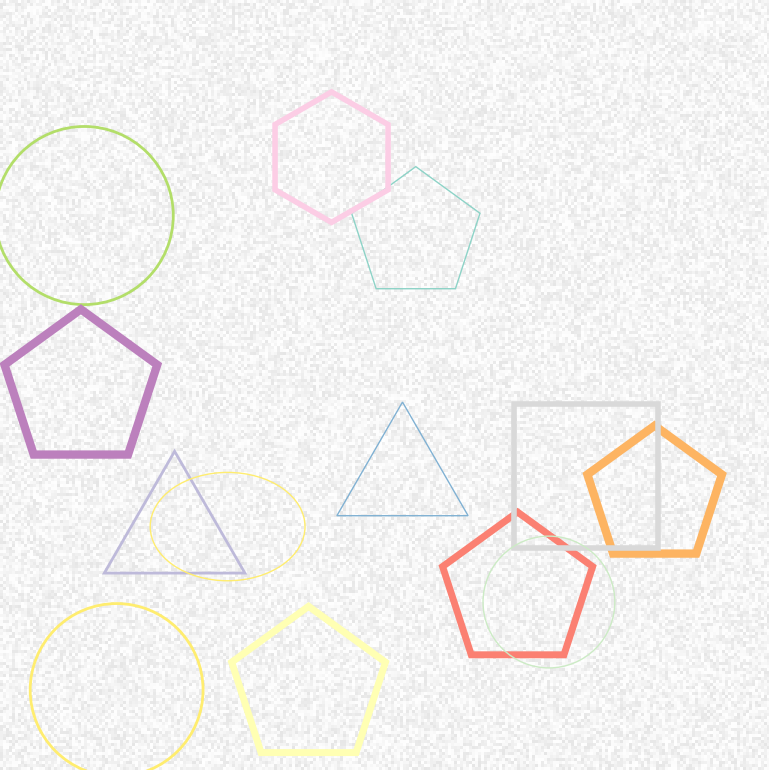[{"shape": "pentagon", "thickness": 0.5, "radius": 0.44, "center": [0.54, 0.696]}, {"shape": "pentagon", "thickness": 2.5, "radius": 0.53, "center": [0.401, 0.108]}, {"shape": "triangle", "thickness": 1, "radius": 0.53, "center": [0.227, 0.308]}, {"shape": "pentagon", "thickness": 2.5, "radius": 0.51, "center": [0.672, 0.233]}, {"shape": "triangle", "thickness": 0.5, "radius": 0.49, "center": [0.523, 0.379]}, {"shape": "pentagon", "thickness": 3, "radius": 0.46, "center": [0.85, 0.355]}, {"shape": "circle", "thickness": 1, "radius": 0.58, "center": [0.109, 0.72]}, {"shape": "hexagon", "thickness": 2, "radius": 0.42, "center": [0.431, 0.796]}, {"shape": "square", "thickness": 2, "radius": 0.47, "center": [0.762, 0.382]}, {"shape": "pentagon", "thickness": 3, "radius": 0.52, "center": [0.105, 0.494]}, {"shape": "circle", "thickness": 0.5, "radius": 0.43, "center": [0.713, 0.218]}, {"shape": "oval", "thickness": 0.5, "radius": 0.5, "center": [0.296, 0.316]}, {"shape": "circle", "thickness": 1, "radius": 0.56, "center": [0.151, 0.104]}]